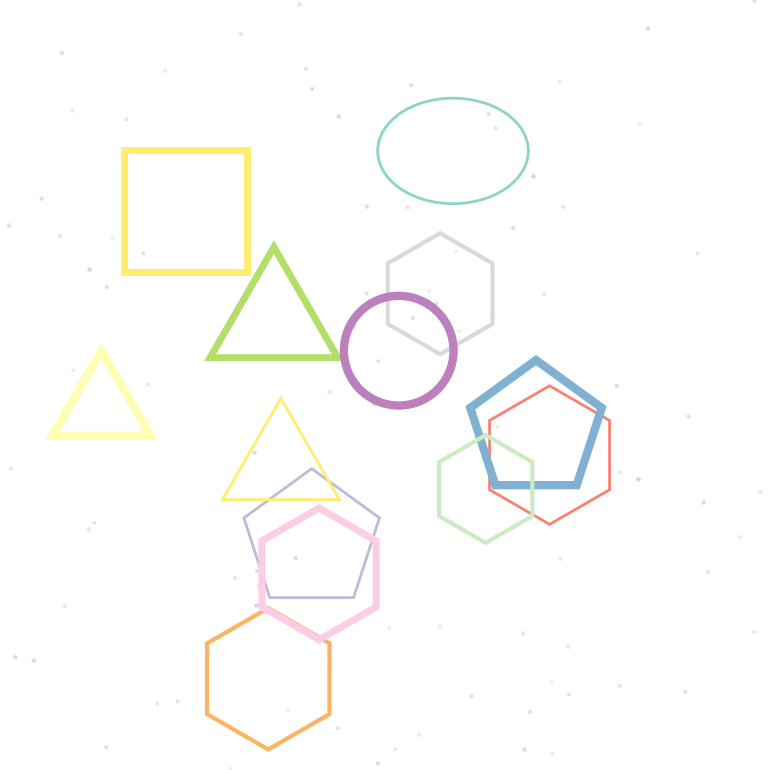[{"shape": "oval", "thickness": 1, "radius": 0.49, "center": [0.588, 0.804]}, {"shape": "triangle", "thickness": 3, "radius": 0.37, "center": [0.132, 0.471]}, {"shape": "pentagon", "thickness": 1, "radius": 0.46, "center": [0.405, 0.299]}, {"shape": "hexagon", "thickness": 1, "radius": 0.45, "center": [0.714, 0.409]}, {"shape": "pentagon", "thickness": 3, "radius": 0.45, "center": [0.696, 0.443]}, {"shape": "hexagon", "thickness": 1.5, "radius": 0.46, "center": [0.348, 0.119]}, {"shape": "triangle", "thickness": 2.5, "radius": 0.48, "center": [0.356, 0.583]}, {"shape": "hexagon", "thickness": 2.5, "radius": 0.43, "center": [0.414, 0.255]}, {"shape": "hexagon", "thickness": 1.5, "radius": 0.39, "center": [0.572, 0.619]}, {"shape": "circle", "thickness": 3, "radius": 0.36, "center": [0.518, 0.545]}, {"shape": "hexagon", "thickness": 1.5, "radius": 0.35, "center": [0.631, 0.365]}, {"shape": "square", "thickness": 2.5, "radius": 0.4, "center": [0.241, 0.726]}, {"shape": "triangle", "thickness": 1, "radius": 0.44, "center": [0.365, 0.395]}]